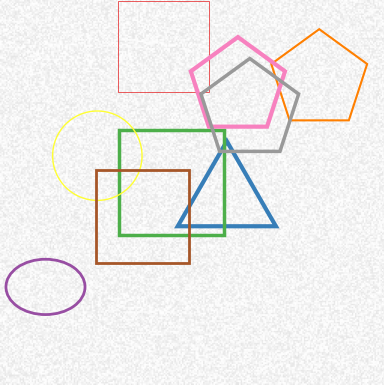[{"shape": "square", "thickness": 0.5, "radius": 0.59, "center": [0.424, 0.88]}, {"shape": "triangle", "thickness": 3, "radius": 0.74, "center": [0.589, 0.486]}, {"shape": "square", "thickness": 2.5, "radius": 0.68, "center": [0.445, 0.525]}, {"shape": "oval", "thickness": 2, "radius": 0.51, "center": [0.118, 0.255]}, {"shape": "pentagon", "thickness": 1.5, "radius": 0.65, "center": [0.829, 0.793]}, {"shape": "circle", "thickness": 1, "radius": 0.58, "center": [0.253, 0.596]}, {"shape": "square", "thickness": 2, "radius": 0.6, "center": [0.37, 0.438]}, {"shape": "pentagon", "thickness": 3, "radius": 0.64, "center": [0.618, 0.775]}, {"shape": "pentagon", "thickness": 2.5, "radius": 0.67, "center": [0.649, 0.715]}]